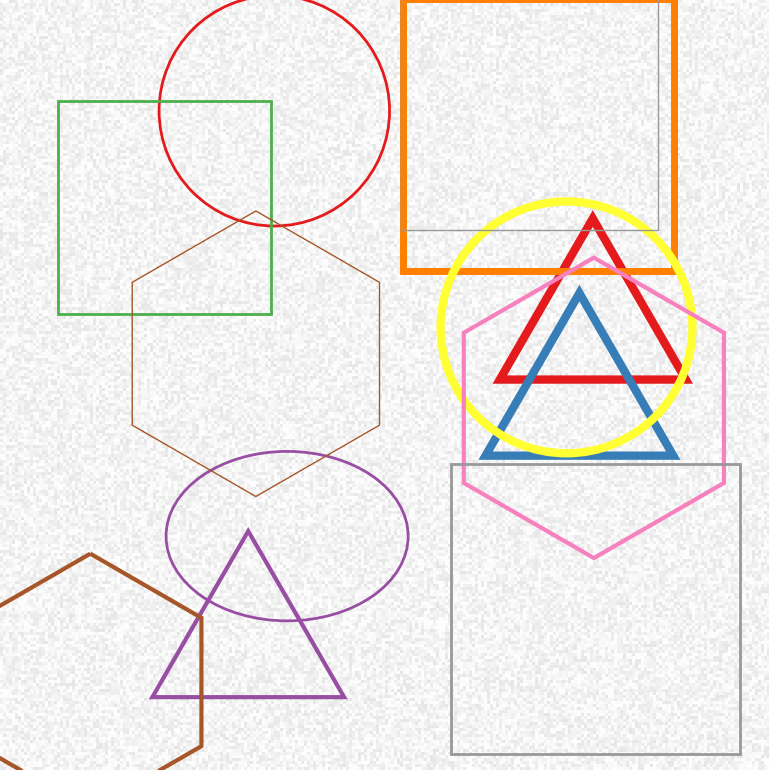[{"shape": "circle", "thickness": 1, "radius": 0.75, "center": [0.356, 0.856]}, {"shape": "triangle", "thickness": 3, "radius": 0.7, "center": [0.77, 0.577]}, {"shape": "triangle", "thickness": 3, "radius": 0.7, "center": [0.752, 0.479]}, {"shape": "square", "thickness": 1, "radius": 0.69, "center": [0.214, 0.731]}, {"shape": "triangle", "thickness": 1.5, "radius": 0.72, "center": [0.322, 0.166]}, {"shape": "oval", "thickness": 1, "radius": 0.79, "center": [0.373, 0.304]}, {"shape": "square", "thickness": 2.5, "radius": 0.88, "center": [0.699, 0.824]}, {"shape": "circle", "thickness": 3, "radius": 0.82, "center": [0.736, 0.575]}, {"shape": "hexagon", "thickness": 0.5, "radius": 0.93, "center": [0.332, 0.541]}, {"shape": "hexagon", "thickness": 1.5, "radius": 0.83, "center": [0.117, 0.114]}, {"shape": "hexagon", "thickness": 1.5, "radius": 0.98, "center": [0.771, 0.47]}, {"shape": "square", "thickness": 1, "radius": 0.94, "center": [0.773, 0.209]}, {"shape": "square", "thickness": 0.5, "radius": 0.83, "center": [0.688, 0.868]}]